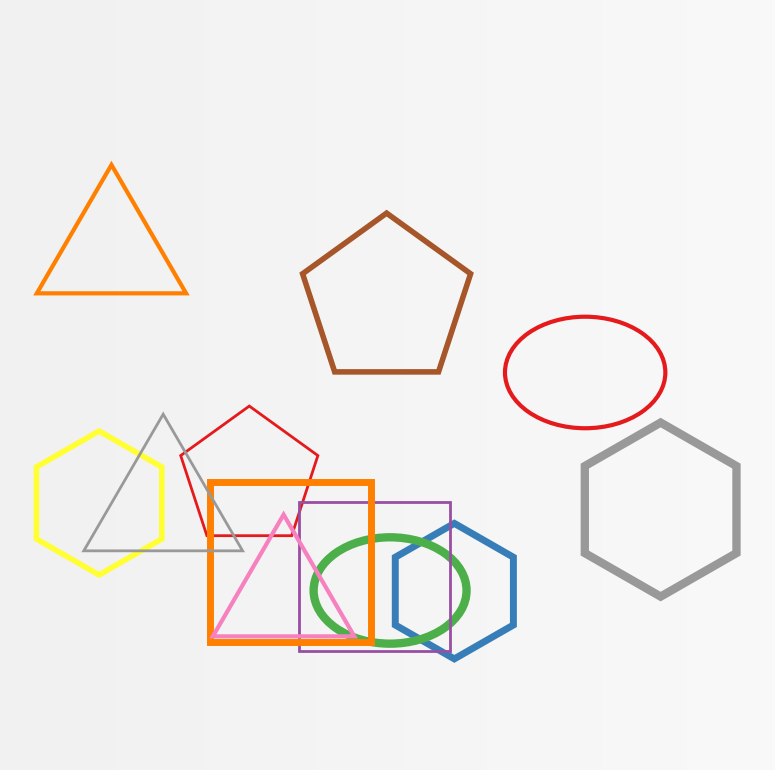[{"shape": "pentagon", "thickness": 1, "radius": 0.47, "center": [0.322, 0.38]}, {"shape": "oval", "thickness": 1.5, "radius": 0.52, "center": [0.755, 0.516]}, {"shape": "hexagon", "thickness": 2.5, "radius": 0.44, "center": [0.586, 0.232]}, {"shape": "oval", "thickness": 3, "radius": 0.49, "center": [0.503, 0.233]}, {"shape": "square", "thickness": 1, "radius": 0.49, "center": [0.483, 0.251]}, {"shape": "square", "thickness": 2.5, "radius": 0.52, "center": [0.375, 0.27]}, {"shape": "triangle", "thickness": 1.5, "radius": 0.56, "center": [0.144, 0.675]}, {"shape": "hexagon", "thickness": 2, "radius": 0.47, "center": [0.128, 0.347]}, {"shape": "pentagon", "thickness": 2, "radius": 0.57, "center": [0.499, 0.609]}, {"shape": "triangle", "thickness": 1.5, "radius": 0.53, "center": [0.366, 0.226]}, {"shape": "triangle", "thickness": 1, "radius": 0.59, "center": [0.211, 0.344]}, {"shape": "hexagon", "thickness": 3, "radius": 0.56, "center": [0.852, 0.338]}]